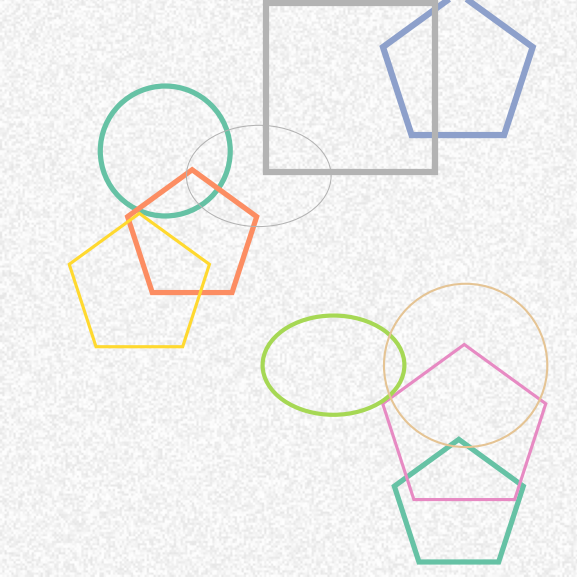[{"shape": "circle", "thickness": 2.5, "radius": 0.56, "center": [0.286, 0.738]}, {"shape": "pentagon", "thickness": 2.5, "radius": 0.59, "center": [0.794, 0.121]}, {"shape": "pentagon", "thickness": 2.5, "radius": 0.59, "center": [0.333, 0.588]}, {"shape": "pentagon", "thickness": 3, "radius": 0.68, "center": [0.793, 0.876]}, {"shape": "pentagon", "thickness": 1.5, "radius": 0.74, "center": [0.804, 0.254]}, {"shape": "oval", "thickness": 2, "radius": 0.61, "center": [0.577, 0.367]}, {"shape": "pentagon", "thickness": 1.5, "radius": 0.64, "center": [0.241, 0.502]}, {"shape": "circle", "thickness": 1, "radius": 0.71, "center": [0.806, 0.366]}, {"shape": "oval", "thickness": 0.5, "radius": 0.63, "center": [0.448, 0.694]}, {"shape": "square", "thickness": 3, "radius": 0.73, "center": [0.606, 0.848]}]